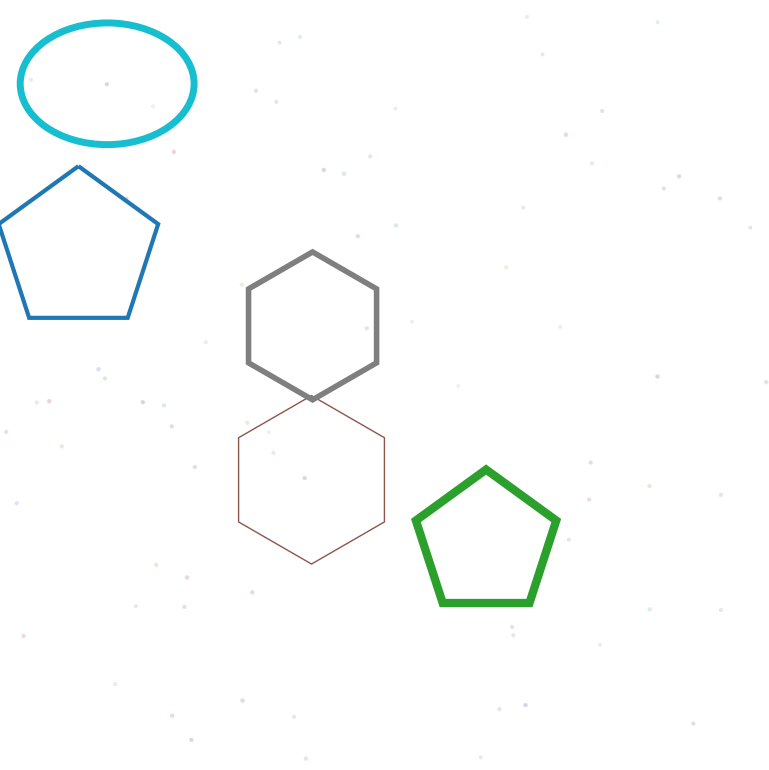[{"shape": "pentagon", "thickness": 1.5, "radius": 0.54, "center": [0.102, 0.675]}, {"shape": "pentagon", "thickness": 3, "radius": 0.48, "center": [0.631, 0.294]}, {"shape": "hexagon", "thickness": 0.5, "radius": 0.55, "center": [0.405, 0.377]}, {"shape": "hexagon", "thickness": 2, "radius": 0.48, "center": [0.406, 0.577]}, {"shape": "oval", "thickness": 2.5, "radius": 0.56, "center": [0.139, 0.891]}]